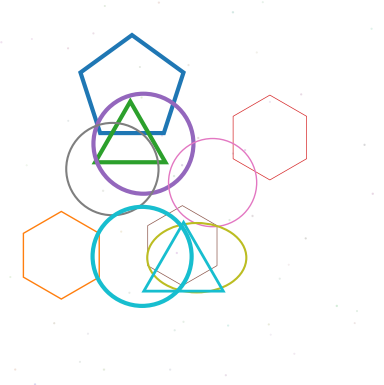[{"shape": "pentagon", "thickness": 3, "radius": 0.7, "center": [0.343, 0.768]}, {"shape": "hexagon", "thickness": 1, "radius": 0.57, "center": [0.159, 0.337]}, {"shape": "triangle", "thickness": 3, "radius": 0.53, "center": [0.338, 0.631]}, {"shape": "hexagon", "thickness": 0.5, "radius": 0.55, "center": [0.701, 0.643]}, {"shape": "circle", "thickness": 3, "radius": 0.65, "center": [0.373, 0.627]}, {"shape": "hexagon", "thickness": 0.5, "radius": 0.52, "center": [0.474, 0.362]}, {"shape": "circle", "thickness": 1, "radius": 0.57, "center": [0.552, 0.526]}, {"shape": "circle", "thickness": 1.5, "radius": 0.6, "center": [0.292, 0.561]}, {"shape": "oval", "thickness": 1.5, "radius": 0.64, "center": [0.511, 0.331]}, {"shape": "circle", "thickness": 3, "radius": 0.64, "center": [0.369, 0.334]}, {"shape": "triangle", "thickness": 2, "radius": 0.6, "center": [0.477, 0.303]}]